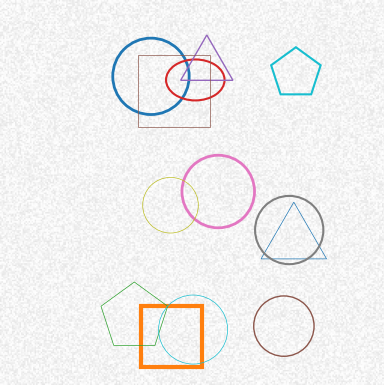[{"shape": "triangle", "thickness": 0.5, "radius": 0.49, "center": [0.763, 0.377]}, {"shape": "circle", "thickness": 2, "radius": 0.5, "center": [0.392, 0.802]}, {"shape": "square", "thickness": 3, "radius": 0.39, "center": [0.446, 0.126]}, {"shape": "pentagon", "thickness": 0.5, "radius": 0.46, "center": [0.349, 0.176]}, {"shape": "oval", "thickness": 1.5, "radius": 0.38, "center": [0.507, 0.792]}, {"shape": "triangle", "thickness": 1, "radius": 0.39, "center": [0.537, 0.831]}, {"shape": "circle", "thickness": 1, "radius": 0.39, "center": [0.737, 0.153]}, {"shape": "square", "thickness": 0.5, "radius": 0.47, "center": [0.452, 0.763]}, {"shape": "circle", "thickness": 2, "radius": 0.47, "center": [0.567, 0.502]}, {"shape": "circle", "thickness": 1.5, "radius": 0.44, "center": [0.751, 0.403]}, {"shape": "circle", "thickness": 0.5, "radius": 0.36, "center": [0.443, 0.467]}, {"shape": "pentagon", "thickness": 1.5, "radius": 0.34, "center": [0.769, 0.81]}, {"shape": "circle", "thickness": 0.5, "radius": 0.45, "center": [0.502, 0.144]}]